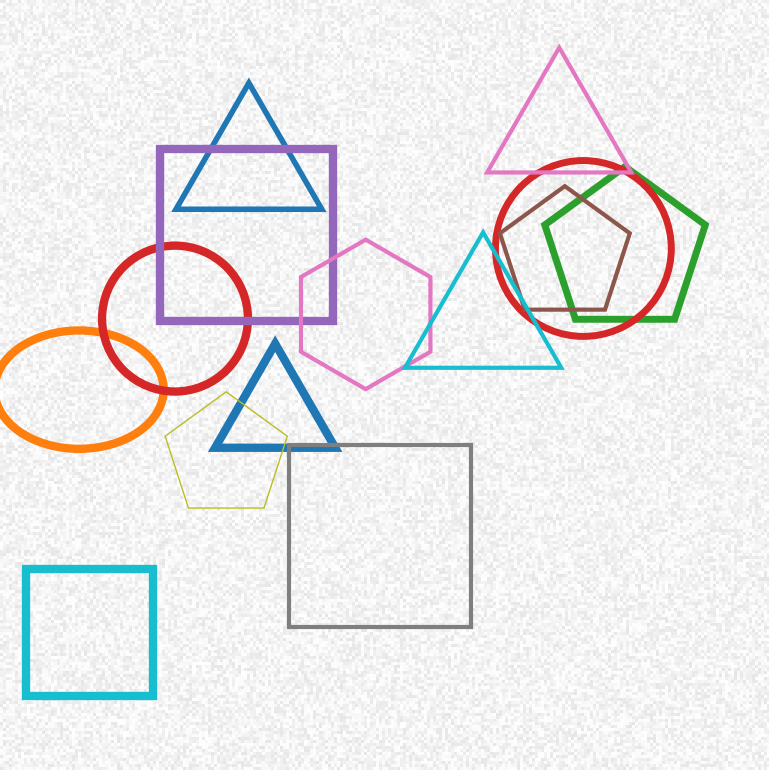[{"shape": "triangle", "thickness": 3, "radius": 0.45, "center": [0.357, 0.464]}, {"shape": "triangle", "thickness": 2, "radius": 0.55, "center": [0.323, 0.783]}, {"shape": "oval", "thickness": 3, "radius": 0.55, "center": [0.103, 0.494]}, {"shape": "pentagon", "thickness": 2.5, "radius": 0.55, "center": [0.812, 0.674]}, {"shape": "circle", "thickness": 2.5, "radius": 0.57, "center": [0.758, 0.677]}, {"shape": "circle", "thickness": 3, "radius": 0.47, "center": [0.227, 0.586]}, {"shape": "square", "thickness": 3, "radius": 0.56, "center": [0.321, 0.695]}, {"shape": "pentagon", "thickness": 1.5, "radius": 0.44, "center": [0.734, 0.67]}, {"shape": "hexagon", "thickness": 1.5, "radius": 0.49, "center": [0.475, 0.592]}, {"shape": "triangle", "thickness": 1.5, "radius": 0.54, "center": [0.726, 0.83]}, {"shape": "square", "thickness": 1.5, "radius": 0.59, "center": [0.494, 0.304]}, {"shape": "pentagon", "thickness": 0.5, "radius": 0.42, "center": [0.294, 0.408]}, {"shape": "triangle", "thickness": 1.5, "radius": 0.59, "center": [0.627, 0.581]}, {"shape": "square", "thickness": 3, "radius": 0.41, "center": [0.116, 0.179]}]